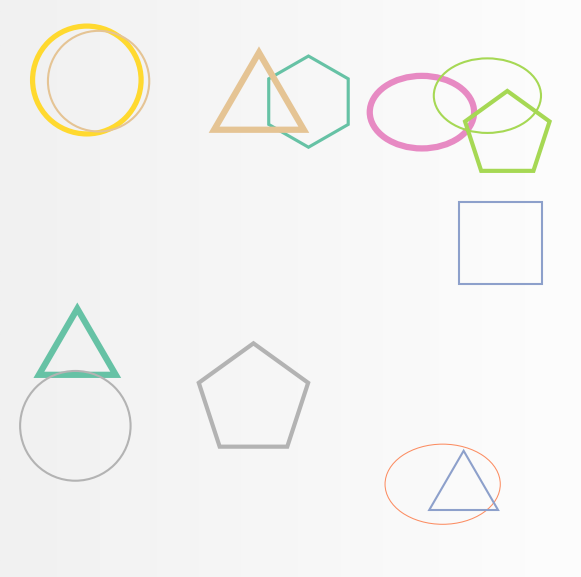[{"shape": "hexagon", "thickness": 1.5, "radius": 0.39, "center": [0.531, 0.823]}, {"shape": "triangle", "thickness": 3, "radius": 0.38, "center": [0.133, 0.388]}, {"shape": "oval", "thickness": 0.5, "radius": 0.5, "center": [0.762, 0.161]}, {"shape": "square", "thickness": 1, "radius": 0.36, "center": [0.861, 0.578]}, {"shape": "triangle", "thickness": 1, "radius": 0.34, "center": [0.798, 0.15]}, {"shape": "oval", "thickness": 3, "radius": 0.45, "center": [0.726, 0.805]}, {"shape": "pentagon", "thickness": 2, "radius": 0.38, "center": [0.873, 0.765]}, {"shape": "oval", "thickness": 1, "radius": 0.46, "center": [0.839, 0.833]}, {"shape": "circle", "thickness": 2.5, "radius": 0.47, "center": [0.149, 0.861]}, {"shape": "triangle", "thickness": 3, "radius": 0.45, "center": [0.446, 0.819]}, {"shape": "circle", "thickness": 1, "radius": 0.44, "center": [0.17, 0.859]}, {"shape": "pentagon", "thickness": 2, "radius": 0.49, "center": [0.436, 0.306]}, {"shape": "circle", "thickness": 1, "radius": 0.48, "center": [0.13, 0.262]}]